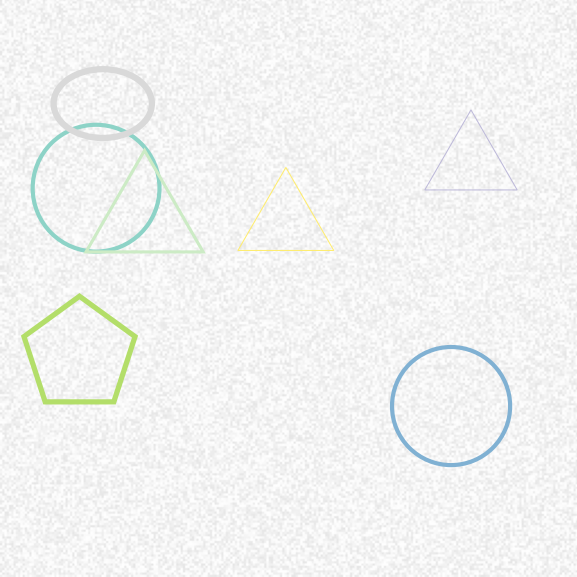[{"shape": "circle", "thickness": 2, "radius": 0.55, "center": [0.166, 0.673]}, {"shape": "triangle", "thickness": 0.5, "radius": 0.46, "center": [0.816, 0.716]}, {"shape": "circle", "thickness": 2, "radius": 0.51, "center": [0.781, 0.296]}, {"shape": "pentagon", "thickness": 2.5, "radius": 0.51, "center": [0.138, 0.385]}, {"shape": "oval", "thickness": 3, "radius": 0.43, "center": [0.178, 0.82]}, {"shape": "triangle", "thickness": 1.5, "radius": 0.59, "center": [0.25, 0.621]}, {"shape": "triangle", "thickness": 0.5, "radius": 0.48, "center": [0.495, 0.613]}]